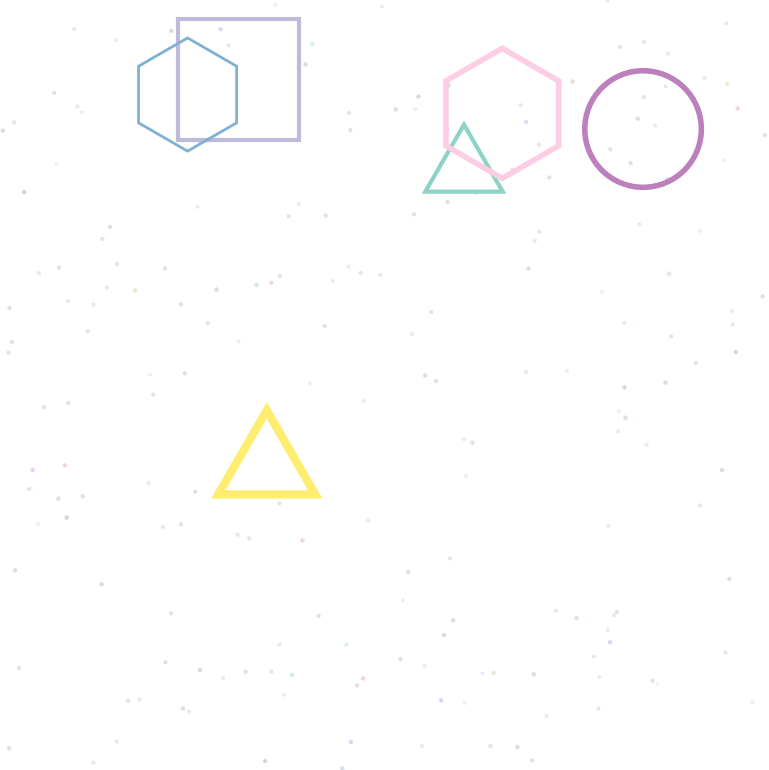[{"shape": "triangle", "thickness": 1.5, "radius": 0.29, "center": [0.603, 0.78]}, {"shape": "square", "thickness": 1.5, "radius": 0.39, "center": [0.31, 0.897]}, {"shape": "hexagon", "thickness": 1, "radius": 0.37, "center": [0.244, 0.877]}, {"shape": "hexagon", "thickness": 2, "radius": 0.42, "center": [0.652, 0.853]}, {"shape": "circle", "thickness": 2, "radius": 0.38, "center": [0.835, 0.832]}, {"shape": "triangle", "thickness": 3, "radius": 0.36, "center": [0.346, 0.394]}]